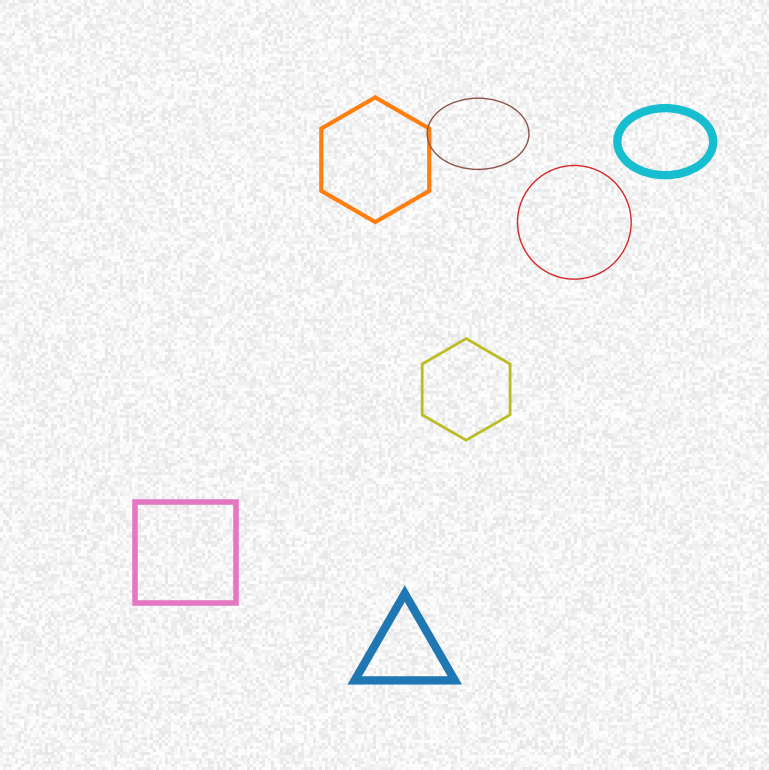[{"shape": "triangle", "thickness": 3, "radius": 0.38, "center": [0.526, 0.154]}, {"shape": "hexagon", "thickness": 1.5, "radius": 0.4, "center": [0.487, 0.793]}, {"shape": "circle", "thickness": 0.5, "radius": 0.37, "center": [0.746, 0.711]}, {"shape": "oval", "thickness": 0.5, "radius": 0.33, "center": [0.621, 0.826]}, {"shape": "square", "thickness": 2, "radius": 0.33, "center": [0.241, 0.282]}, {"shape": "hexagon", "thickness": 1, "radius": 0.33, "center": [0.605, 0.494]}, {"shape": "oval", "thickness": 3, "radius": 0.31, "center": [0.864, 0.816]}]